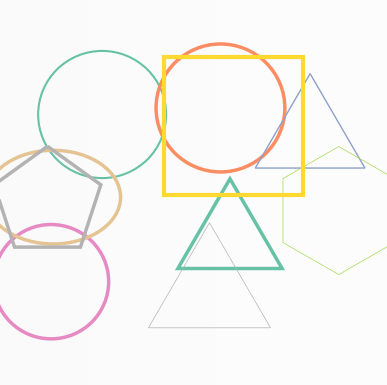[{"shape": "triangle", "thickness": 2.5, "radius": 0.78, "center": [0.594, 0.38]}, {"shape": "circle", "thickness": 1.5, "radius": 0.83, "center": [0.264, 0.703]}, {"shape": "circle", "thickness": 2.5, "radius": 0.83, "center": [0.569, 0.72]}, {"shape": "triangle", "thickness": 1, "radius": 0.82, "center": [0.8, 0.645]}, {"shape": "circle", "thickness": 2.5, "radius": 0.74, "center": [0.132, 0.268]}, {"shape": "hexagon", "thickness": 0.5, "radius": 0.83, "center": [0.874, 0.453]}, {"shape": "square", "thickness": 3, "radius": 0.9, "center": [0.603, 0.673]}, {"shape": "oval", "thickness": 2.5, "radius": 0.87, "center": [0.137, 0.488]}, {"shape": "triangle", "thickness": 0.5, "radius": 0.91, "center": [0.541, 0.24]}, {"shape": "pentagon", "thickness": 2.5, "radius": 0.72, "center": [0.123, 0.475]}]